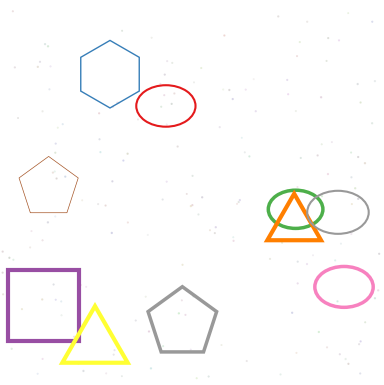[{"shape": "oval", "thickness": 1.5, "radius": 0.38, "center": [0.431, 0.725]}, {"shape": "hexagon", "thickness": 1, "radius": 0.44, "center": [0.286, 0.807]}, {"shape": "oval", "thickness": 2.5, "radius": 0.35, "center": [0.768, 0.456]}, {"shape": "square", "thickness": 3, "radius": 0.46, "center": [0.113, 0.206]}, {"shape": "triangle", "thickness": 3, "radius": 0.4, "center": [0.764, 0.416]}, {"shape": "triangle", "thickness": 3, "radius": 0.49, "center": [0.247, 0.107]}, {"shape": "pentagon", "thickness": 0.5, "radius": 0.4, "center": [0.126, 0.513]}, {"shape": "oval", "thickness": 2.5, "radius": 0.38, "center": [0.894, 0.255]}, {"shape": "pentagon", "thickness": 2.5, "radius": 0.47, "center": [0.474, 0.162]}, {"shape": "oval", "thickness": 1.5, "radius": 0.4, "center": [0.878, 0.449]}]